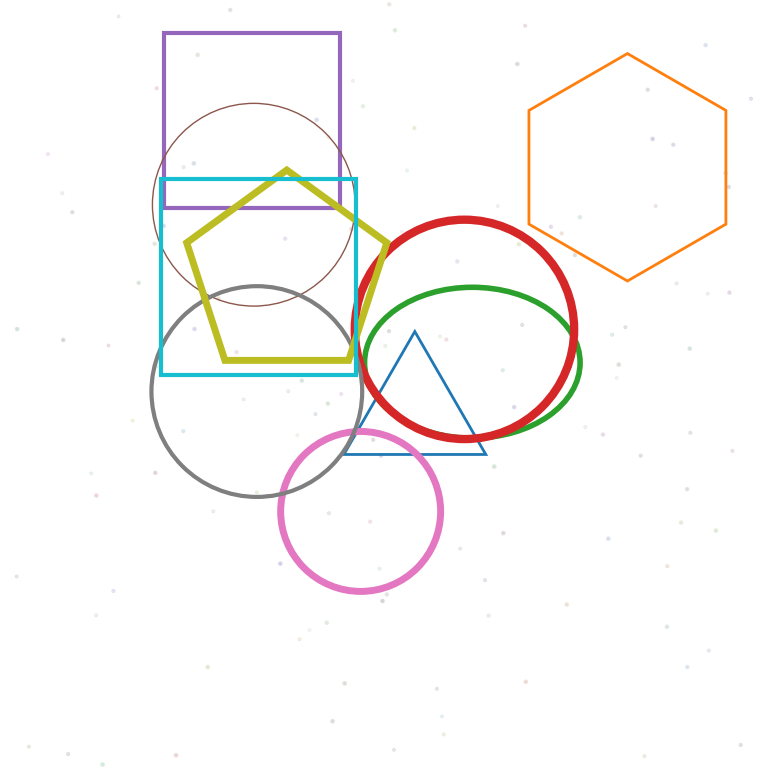[{"shape": "triangle", "thickness": 1, "radius": 0.53, "center": [0.539, 0.463]}, {"shape": "hexagon", "thickness": 1, "radius": 0.74, "center": [0.815, 0.783]}, {"shape": "oval", "thickness": 2, "radius": 0.7, "center": [0.613, 0.529]}, {"shape": "circle", "thickness": 3, "radius": 0.71, "center": [0.603, 0.572]}, {"shape": "square", "thickness": 1.5, "radius": 0.57, "center": [0.327, 0.843]}, {"shape": "circle", "thickness": 0.5, "radius": 0.66, "center": [0.33, 0.734]}, {"shape": "circle", "thickness": 2.5, "radius": 0.52, "center": [0.468, 0.336]}, {"shape": "circle", "thickness": 1.5, "radius": 0.68, "center": [0.334, 0.491]}, {"shape": "pentagon", "thickness": 2.5, "radius": 0.68, "center": [0.372, 0.643]}, {"shape": "square", "thickness": 1.5, "radius": 0.63, "center": [0.336, 0.64]}]